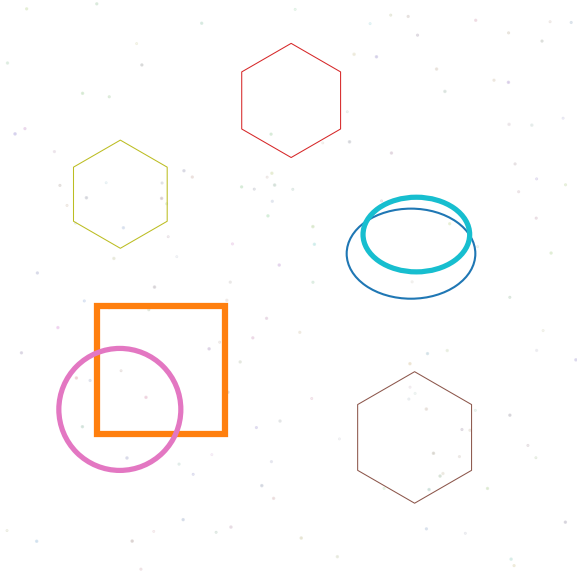[{"shape": "oval", "thickness": 1, "radius": 0.56, "center": [0.712, 0.56]}, {"shape": "square", "thickness": 3, "radius": 0.56, "center": [0.279, 0.358]}, {"shape": "hexagon", "thickness": 0.5, "radius": 0.49, "center": [0.504, 0.825]}, {"shape": "hexagon", "thickness": 0.5, "radius": 0.57, "center": [0.718, 0.242]}, {"shape": "circle", "thickness": 2.5, "radius": 0.53, "center": [0.208, 0.29]}, {"shape": "hexagon", "thickness": 0.5, "radius": 0.47, "center": [0.208, 0.663]}, {"shape": "oval", "thickness": 2.5, "radius": 0.46, "center": [0.721, 0.593]}]